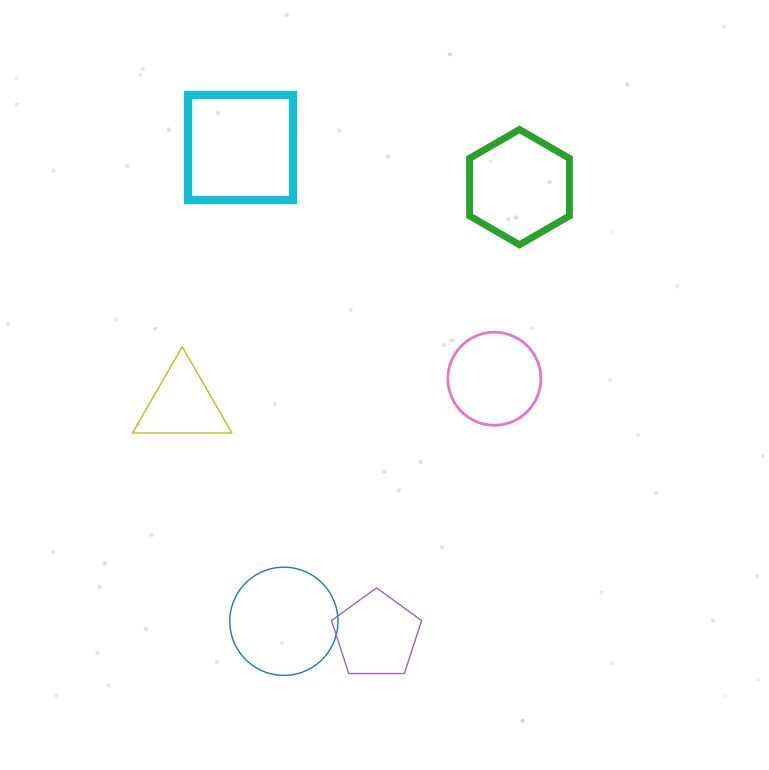[{"shape": "circle", "thickness": 0.5, "radius": 0.35, "center": [0.369, 0.193]}, {"shape": "hexagon", "thickness": 2.5, "radius": 0.37, "center": [0.675, 0.757]}, {"shape": "pentagon", "thickness": 0.5, "radius": 0.31, "center": [0.489, 0.175]}, {"shape": "circle", "thickness": 1, "radius": 0.3, "center": [0.642, 0.508]}, {"shape": "triangle", "thickness": 0.5, "radius": 0.37, "center": [0.237, 0.475]}, {"shape": "square", "thickness": 3, "radius": 0.34, "center": [0.313, 0.808]}]